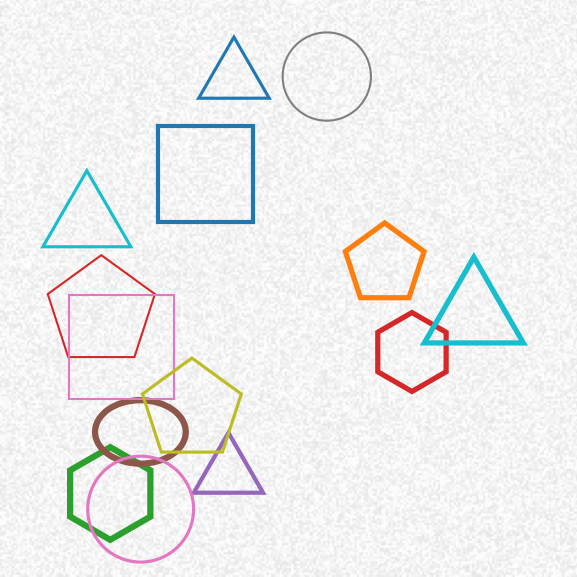[{"shape": "square", "thickness": 2, "radius": 0.41, "center": [0.356, 0.698]}, {"shape": "triangle", "thickness": 1.5, "radius": 0.35, "center": [0.405, 0.864]}, {"shape": "pentagon", "thickness": 2.5, "radius": 0.36, "center": [0.666, 0.542]}, {"shape": "hexagon", "thickness": 3, "radius": 0.4, "center": [0.191, 0.145]}, {"shape": "pentagon", "thickness": 1, "radius": 0.49, "center": [0.175, 0.46]}, {"shape": "hexagon", "thickness": 2.5, "radius": 0.34, "center": [0.713, 0.39]}, {"shape": "triangle", "thickness": 2, "radius": 0.35, "center": [0.396, 0.181]}, {"shape": "oval", "thickness": 3, "radius": 0.39, "center": [0.243, 0.251]}, {"shape": "circle", "thickness": 1.5, "radius": 0.46, "center": [0.244, 0.118]}, {"shape": "square", "thickness": 1, "radius": 0.45, "center": [0.21, 0.398]}, {"shape": "circle", "thickness": 1, "radius": 0.38, "center": [0.566, 0.867]}, {"shape": "pentagon", "thickness": 1.5, "radius": 0.45, "center": [0.332, 0.289]}, {"shape": "triangle", "thickness": 2.5, "radius": 0.5, "center": [0.821, 0.455]}, {"shape": "triangle", "thickness": 1.5, "radius": 0.44, "center": [0.15, 0.616]}]